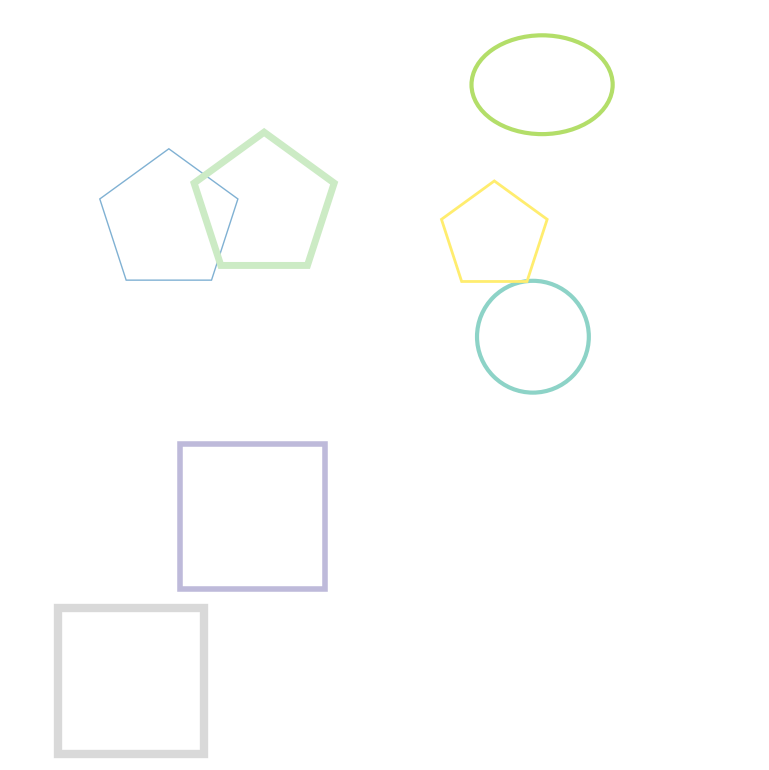[{"shape": "circle", "thickness": 1.5, "radius": 0.36, "center": [0.692, 0.563]}, {"shape": "square", "thickness": 2, "radius": 0.47, "center": [0.328, 0.33]}, {"shape": "pentagon", "thickness": 0.5, "radius": 0.47, "center": [0.219, 0.712]}, {"shape": "oval", "thickness": 1.5, "radius": 0.46, "center": [0.704, 0.89]}, {"shape": "square", "thickness": 3, "radius": 0.48, "center": [0.17, 0.115]}, {"shape": "pentagon", "thickness": 2.5, "radius": 0.48, "center": [0.343, 0.733]}, {"shape": "pentagon", "thickness": 1, "radius": 0.36, "center": [0.642, 0.693]}]